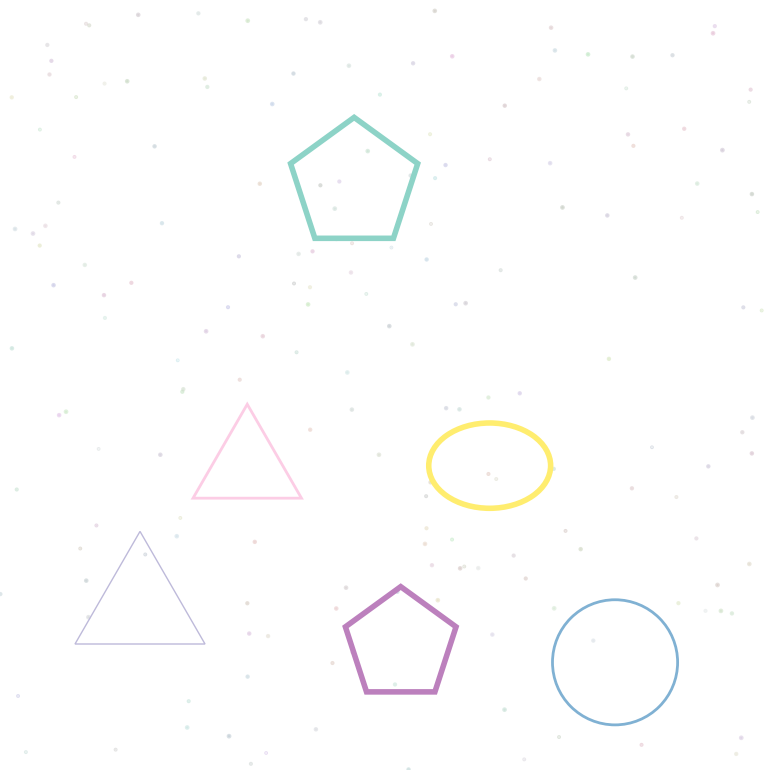[{"shape": "pentagon", "thickness": 2, "radius": 0.43, "center": [0.46, 0.761]}, {"shape": "triangle", "thickness": 0.5, "radius": 0.49, "center": [0.182, 0.212]}, {"shape": "circle", "thickness": 1, "radius": 0.41, "center": [0.799, 0.14]}, {"shape": "triangle", "thickness": 1, "radius": 0.41, "center": [0.321, 0.394]}, {"shape": "pentagon", "thickness": 2, "radius": 0.38, "center": [0.52, 0.163]}, {"shape": "oval", "thickness": 2, "radius": 0.4, "center": [0.636, 0.395]}]